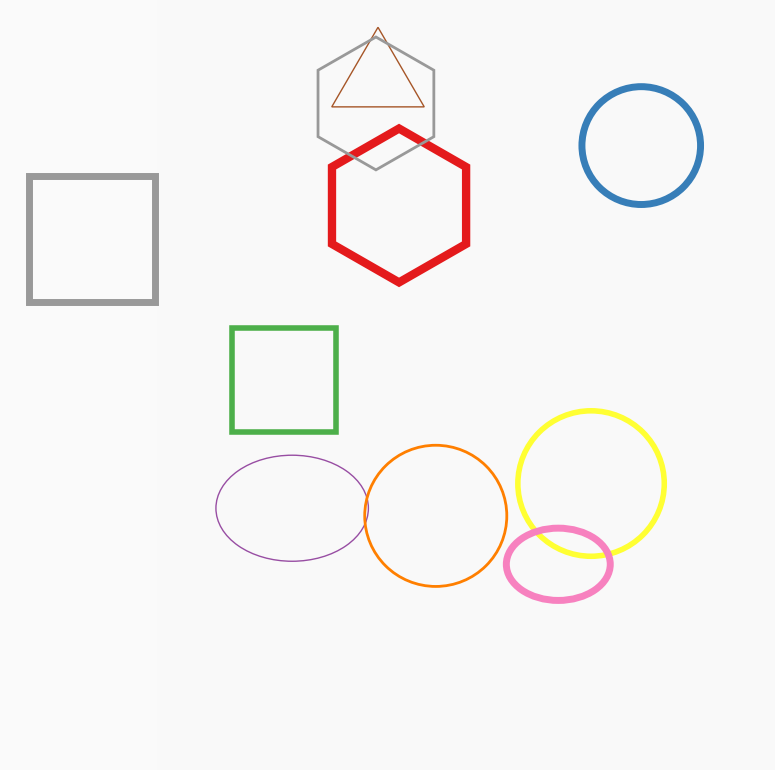[{"shape": "hexagon", "thickness": 3, "radius": 0.5, "center": [0.515, 0.733]}, {"shape": "circle", "thickness": 2.5, "radius": 0.38, "center": [0.827, 0.811]}, {"shape": "square", "thickness": 2, "radius": 0.34, "center": [0.366, 0.507]}, {"shape": "oval", "thickness": 0.5, "radius": 0.49, "center": [0.377, 0.34]}, {"shape": "circle", "thickness": 1, "radius": 0.46, "center": [0.562, 0.33]}, {"shape": "circle", "thickness": 2, "radius": 0.47, "center": [0.763, 0.372]}, {"shape": "triangle", "thickness": 0.5, "radius": 0.34, "center": [0.488, 0.896]}, {"shape": "oval", "thickness": 2.5, "radius": 0.34, "center": [0.72, 0.267]}, {"shape": "hexagon", "thickness": 1, "radius": 0.43, "center": [0.485, 0.866]}, {"shape": "square", "thickness": 2.5, "radius": 0.41, "center": [0.118, 0.689]}]